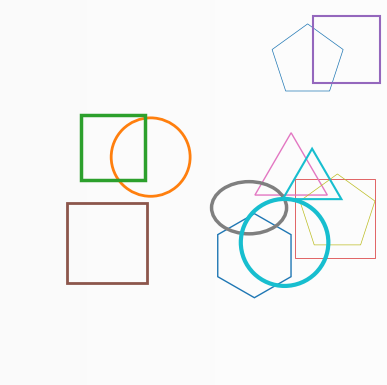[{"shape": "hexagon", "thickness": 1, "radius": 0.55, "center": [0.656, 0.336]}, {"shape": "pentagon", "thickness": 0.5, "radius": 0.48, "center": [0.794, 0.842]}, {"shape": "circle", "thickness": 2, "radius": 0.51, "center": [0.389, 0.592]}, {"shape": "square", "thickness": 2.5, "radius": 0.42, "center": [0.292, 0.617]}, {"shape": "square", "thickness": 0.5, "radius": 0.52, "center": [0.865, 0.432]}, {"shape": "square", "thickness": 1.5, "radius": 0.43, "center": [0.894, 0.872]}, {"shape": "square", "thickness": 2, "radius": 0.52, "center": [0.276, 0.369]}, {"shape": "triangle", "thickness": 1, "radius": 0.54, "center": [0.751, 0.547]}, {"shape": "oval", "thickness": 2.5, "radius": 0.48, "center": [0.643, 0.46]}, {"shape": "pentagon", "thickness": 0.5, "radius": 0.51, "center": [0.871, 0.446]}, {"shape": "circle", "thickness": 3, "radius": 0.56, "center": [0.734, 0.37]}, {"shape": "triangle", "thickness": 1.5, "radius": 0.44, "center": [0.805, 0.526]}]